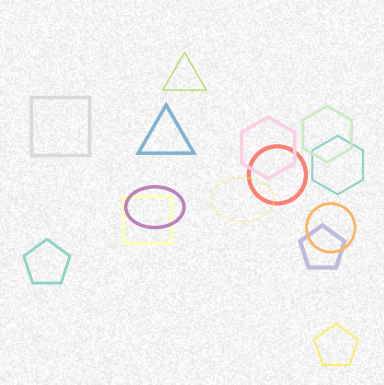[{"shape": "pentagon", "thickness": 2, "radius": 0.31, "center": [0.122, 0.316]}, {"shape": "hexagon", "thickness": 1.5, "radius": 0.38, "center": [0.877, 0.571]}, {"shape": "square", "thickness": 2, "radius": 0.31, "center": [0.381, 0.43]}, {"shape": "pentagon", "thickness": 3, "radius": 0.3, "center": [0.837, 0.354]}, {"shape": "circle", "thickness": 3, "radius": 0.37, "center": [0.72, 0.546]}, {"shape": "triangle", "thickness": 2.5, "radius": 0.42, "center": [0.432, 0.644]}, {"shape": "circle", "thickness": 2, "radius": 0.32, "center": [0.859, 0.408]}, {"shape": "triangle", "thickness": 1, "radius": 0.33, "center": [0.479, 0.798]}, {"shape": "hexagon", "thickness": 2.5, "radius": 0.4, "center": [0.696, 0.616]}, {"shape": "square", "thickness": 2.5, "radius": 0.38, "center": [0.156, 0.673]}, {"shape": "oval", "thickness": 2.5, "radius": 0.38, "center": [0.402, 0.462]}, {"shape": "hexagon", "thickness": 2, "radius": 0.36, "center": [0.85, 0.652]}, {"shape": "oval", "thickness": 0.5, "radius": 0.41, "center": [0.63, 0.482]}, {"shape": "pentagon", "thickness": 1.5, "radius": 0.3, "center": [0.873, 0.1]}]